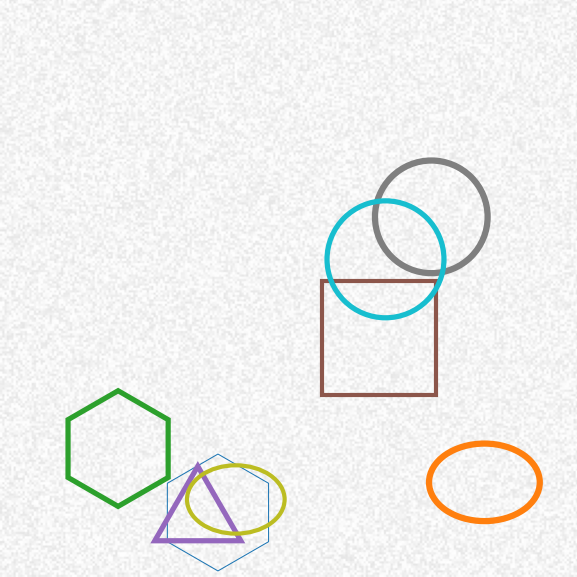[{"shape": "hexagon", "thickness": 0.5, "radius": 0.51, "center": [0.377, 0.112]}, {"shape": "oval", "thickness": 3, "radius": 0.48, "center": [0.839, 0.164]}, {"shape": "hexagon", "thickness": 2.5, "radius": 0.5, "center": [0.205, 0.222]}, {"shape": "triangle", "thickness": 2.5, "radius": 0.43, "center": [0.343, 0.106]}, {"shape": "square", "thickness": 2, "radius": 0.49, "center": [0.656, 0.413]}, {"shape": "circle", "thickness": 3, "radius": 0.49, "center": [0.747, 0.624]}, {"shape": "oval", "thickness": 2, "radius": 0.42, "center": [0.408, 0.134]}, {"shape": "circle", "thickness": 2.5, "radius": 0.51, "center": [0.668, 0.55]}]